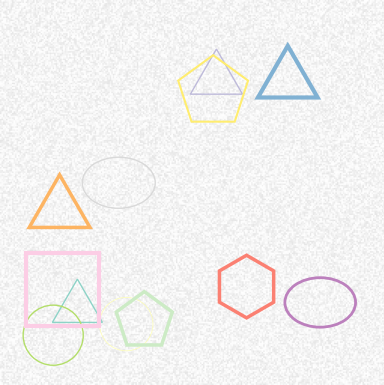[{"shape": "triangle", "thickness": 1, "radius": 0.38, "center": [0.201, 0.2]}, {"shape": "circle", "thickness": 0.5, "radius": 0.35, "center": [0.328, 0.158]}, {"shape": "triangle", "thickness": 1, "radius": 0.39, "center": [0.562, 0.794]}, {"shape": "hexagon", "thickness": 2.5, "radius": 0.41, "center": [0.64, 0.256]}, {"shape": "triangle", "thickness": 3, "radius": 0.45, "center": [0.747, 0.792]}, {"shape": "triangle", "thickness": 2.5, "radius": 0.46, "center": [0.155, 0.455]}, {"shape": "circle", "thickness": 1, "radius": 0.39, "center": [0.138, 0.129]}, {"shape": "square", "thickness": 3, "radius": 0.48, "center": [0.162, 0.248]}, {"shape": "oval", "thickness": 1, "radius": 0.47, "center": [0.308, 0.525]}, {"shape": "oval", "thickness": 2, "radius": 0.46, "center": [0.832, 0.214]}, {"shape": "pentagon", "thickness": 2.5, "radius": 0.38, "center": [0.375, 0.166]}, {"shape": "pentagon", "thickness": 1.5, "radius": 0.48, "center": [0.554, 0.761]}]